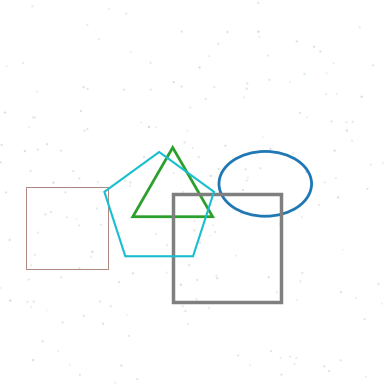[{"shape": "oval", "thickness": 2, "radius": 0.6, "center": [0.689, 0.523]}, {"shape": "triangle", "thickness": 2, "radius": 0.6, "center": [0.449, 0.497]}, {"shape": "square", "thickness": 0.5, "radius": 0.53, "center": [0.173, 0.409]}, {"shape": "square", "thickness": 2.5, "radius": 0.7, "center": [0.59, 0.356]}, {"shape": "pentagon", "thickness": 1.5, "radius": 0.75, "center": [0.413, 0.455]}]